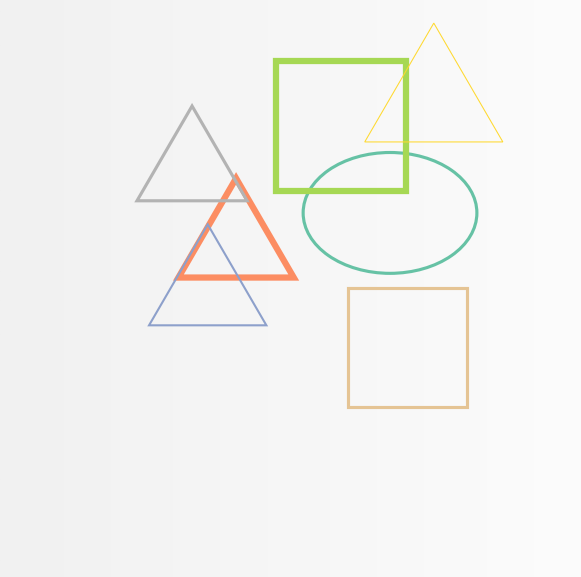[{"shape": "oval", "thickness": 1.5, "radius": 0.75, "center": [0.671, 0.63]}, {"shape": "triangle", "thickness": 3, "radius": 0.57, "center": [0.406, 0.576]}, {"shape": "triangle", "thickness": 1, "radius": 0.58, "center": [0.357, 0.494]}, {"shape": "square", "thickness": 3, "radius": 0.56, "center": [0.587, 0.781]}, {"shape": "triangle", "thickness": 0.5, "radius": 0.69, "center": [0.746, 0.822]}, {"shape": "square", "thickness": 1.5, "radius": 0.51, "center": [0.701, 0.397]}, {"shape": "triangle", "thickness": 1.5, "radius": 0.55, "center": [0.33, 0.706]}]